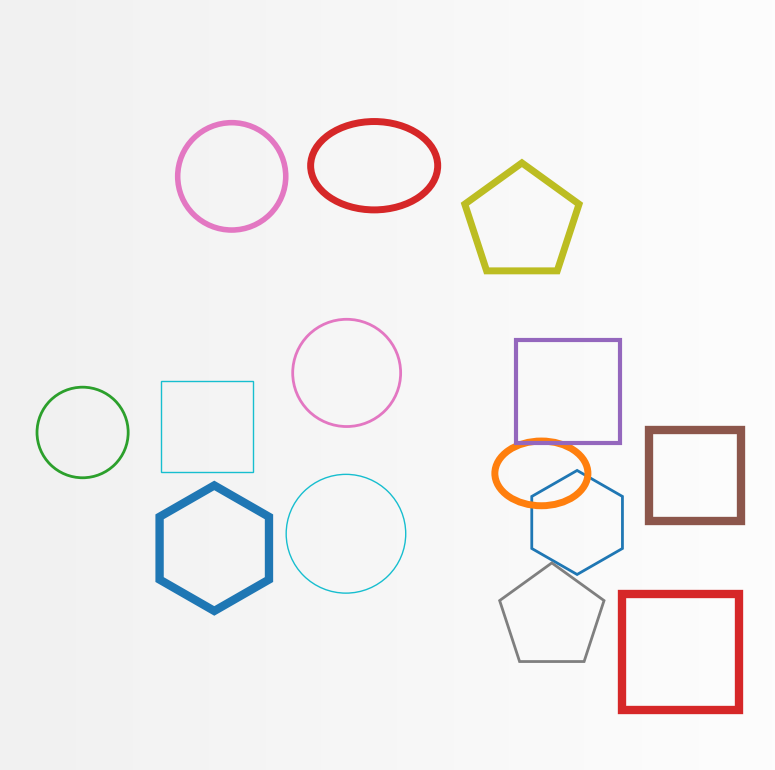[{"shape": "hexagon", "thickness": 3, "radius": 0.41, "center": [0.276, 0.288]}, {"shape": "hexagon", "thickness": 1, "radius": 0.34, "center": [0.745, 0.321]}, {"shape": "oval", "thickness": 2.5, "radius": 0.3, "center": [0.699, 0.385]}, {"shape": "circle", "thickness": 1, "radius": 0.29, "center": [0.107, 0.438]}, {"shape": "square", "thickness": 3, "radius": 0.38, "center": [0.878, 0.153]}, {"shape": "oval", "thickness": 2.5, "radius": 0.41, "center": [0.483, 0.785]}, {"shape": "square", "thickness": 1.5, "radius": 0.33, "center": [0.733, 0.491]}, {"shape": "square", "thickness": 3, "radius": 0.3, "center": [0.897, 0.382]}, {"shape": "circle", "thickness": 2, "radius": 0.35, "center": [0.299, 0.771]}, {"shape": "circle", "thickness": 1, "radius": 0.35, "center": [0.447, 0.516]}, {"shape": "pentagon", "thickness": 1, "radius": 0.35, "center": [0.712, 0.198]}, {"shape": "pentagon", "thickness": 2.5, "radius": 0.39, "center": [0.673, 0.711]}, {"shape": "circle", "thickness": 0.5, "radius": 0.39, "center": [0.446, 0.307]}, {"shape": "square", "thickness": 0.5, "radius": 0.3, "center": [0.267, 0.447]}]